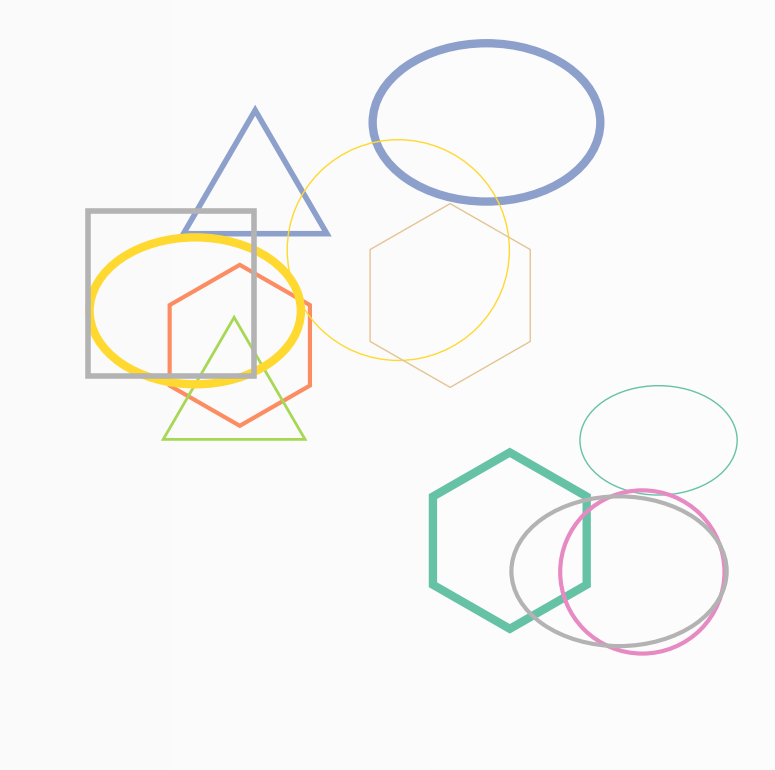[{"shape": "hexagon", "thickness": 3, "radius": 0.57, "center": [0.658, 0.298]}, {"shape": "oval", "thickness": 0.5, "radius": 0.51, "center": [0.85, 0.428]}, {"shape": "hexagon", "thickness": 1.5, "radius": 0.52, "center": [0.309, 0.552]}, {"shape": "oval", "thickness": 3, "radius": 0.73, "center": [0.628, 0.841]}, {"shape": "triangle", "thickness": 2, "radius": 0.53, "center": [0.329, 0.75]}, {"shape": "circle", "thickness": 1.5, "radius": 0.53, "center": [0.829, 0.257]}, {"shape": "triangle", "thickness": 1, "radius": 0.53, "center": [0.302, 0.482]}, {"shape": "oval", "thickness": 3, "radius": 0.68, "center": [0.252, 0.596]}, {"shape": "circle", "thickness": 0.5, "radius": 0.72, "center": [0.514, 0.675]}, {"shape": "hexagon", "thickness": 0.5, "radius": 0.6, "center": [0.581, 0.616]}, {"shape": "oval", "thickness": 1.5, "radius": 0.69, "center": [0.799, 0.258]}, {"shape": "square", "thickness": 2, "radius": 0.53, "center": [0.22, 0.619]}]